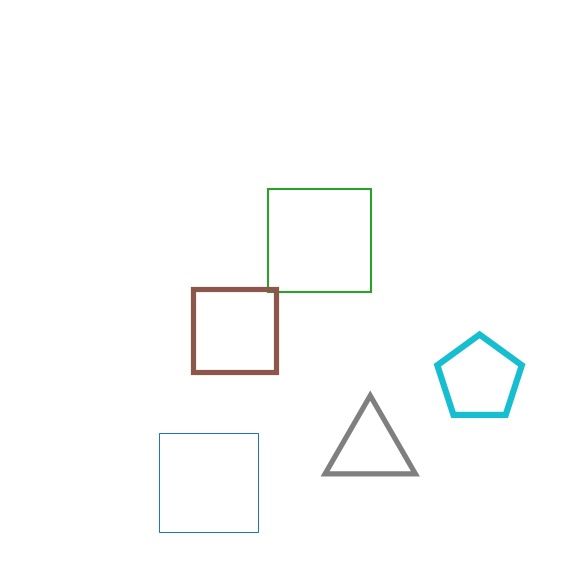[{"shape": "square", "thickness": 0.5, "radius": 0.43, "center": [0.362, 0.164]}, {"shape": "square", "thickness": 1, "radius": 0.45, "center": [0.554, 0.583]}, {"shape": "square", "thickness": 2.5, "radius": 0.36, "center": [0.406, 0.427]}, {"shape": "triangle", "thickness": 2.5, "radius": 0.45, "center": [0.641, 0.224]}, {"shape": "pentagon", "thickness": 3, "radius": 0.38, "center": [0.83, 0.343]}]